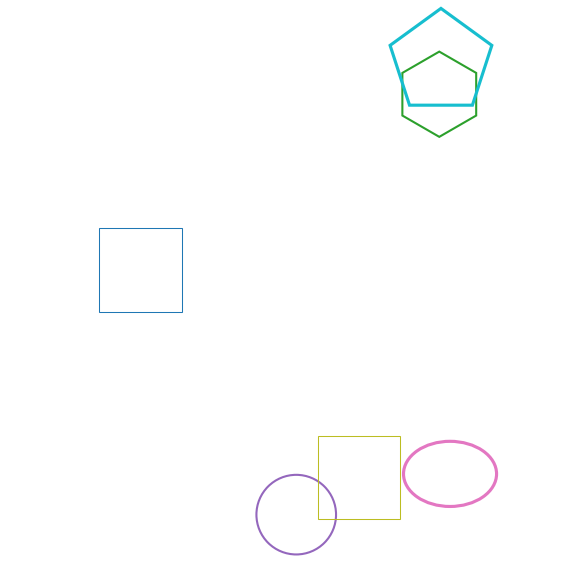[{"shape": "square", "thickness": 0.5, "radius": 0.36, "center": [0.243, 0.532]}, {"shape": "hexagon", "thickness": 1, "radius": 0.37, "center": [0.761, 0.836]}, {"shape": "circle", "thickness": 1, "radius": 0.34, "center": [0.513, 0.108]}, {"shape": "oval", "thickness": 1.5, "radius": 0.4, "center": [0.779, 0.179]}, {"shape": "square", "thickness": 0.5, "radius": 0.36, "center": [0.621, 0.172]}, {"shape": "pentagon", "thickness": 1.5, "radius": 0.46, "center": [0.764, 0.892]}]